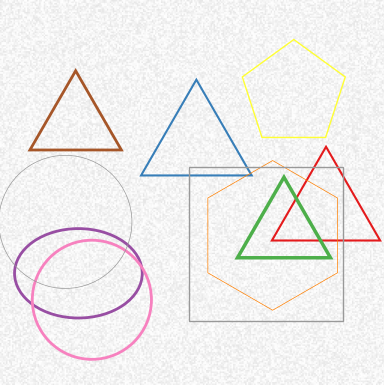[{"shape": "triangle", "thickness": 1.5, "radius": 0.81, "center": [0.847, 0.456]}, {"shape": "triangle", "thickness": 1.5, "radius": 0.83, "center": [0.51, 0.627]}, {"shape": "triangle", "thickness": 2.5, "radius": 0.7, "center": [0.738, 0.4]}, {"shape": "oval", "thickness": 2, "radius": 0.83, "center": [0.204, 0.29]}, {"shape": "hexagon", "thickness": 0.5, "radius": 0.97, "center": [0.708, 0.389]}, {"shape": "pentagon", "thickness": 1, "radius": 0.7, "center": [0.763, 0.757]}, {"shape": "triangle", "thickness": 2, "radius": 0.69, "center": [0.197, 0.679]}, {"shape": "circle", "thickness": 2, "radius": 0.77, "center": [0.239, 0.221]}, {"shape": "square", "thickness": 1, "radius": 1.0, "center": [0.692, 0.366]}, {"shape": "circle", "thickness": 0.5, "radius": 0.86, "center": [0.17, 0.424]}]